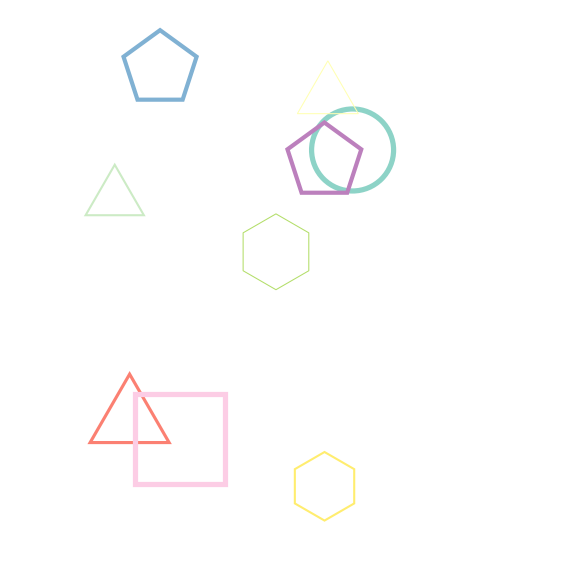[{"shape": "circle", "thickness": 2.5, "radius": 0.36, "center": [0.611, 0.739]}, {"shape": "triangle", "thickness": 0.5, "radius": 0.3, "center": [0.568, 0.833]}, {"shape": "triangle", "thickness": 1.5, "radius": 0.39, "center": [0.224, 0.272]}, {"shape": "pentagon", "thickness": 2, "radius": 0.33, "center": [0.277, 0.88]}, {"shape": "hexagon", "thickness": 0.5, "radius": 0.33, "center": [0.478, 0.563]}, {"shape": "square", "thickness": 2.5, "radius": 0.39, "center": [0.311, 0.238]}, {"shape": "pentagon", "thickness": 2, "radius": 0.34, "center": [0.562, 0.72]}, {"shape": "triangle", "thickness": 1, "radius": 0.29, "center": [0.199, 0.656]}, {"shape": "hexagon", "thickness": 1, "radius": 0.3, "center": [0.562, 0.157]}]